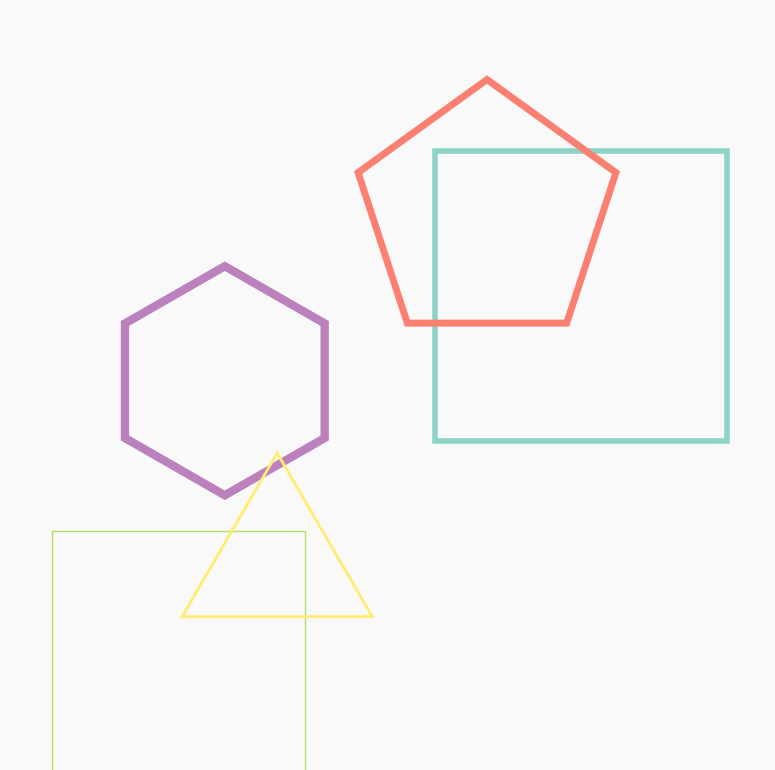[{"shape": "square", "thickness": 2, "radius": 0.94, "center": [0.749, 0.615]}, {"shape": "pentagon", "thickness": 2.5, "radius": 0.87, "center": [0.628, 0.722]}, {"shape": "square", "thickness": 0.5, "radius": 0.82, "center": [0.23, 0.147]}, {"shape": "hexagon", "thickness": 3, "radius": 0.74, "center": [0.29, 0.506]}, {"shape": "triangle", "thickness": 1, "radius": 0.71, "center": [0.358, 0.27]}]